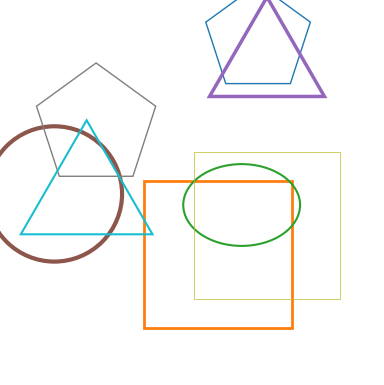[{"shape": "pentagon", "thickness": 1, "radius": 0.71, "center": [0.67, 0.898]}, {"shape": "square", "thickness": 2, "radius": 0.96, "center": [0.566, 0.339]}, {"shape": "oval", "thickness": 1.5, "radius": 0.76, "center": [0.628, 0.468]}, {"shape": "triangle", "thickness": 2.5, "radius": 0.86, "center": [0.693, 0.836]}, {"shape": "circle", "thickness": 3, "radius": 0.88, "center": [0.141, 0.496]}, {"shape": "pentagon", "thickness": 1, "radius": 0.81, "center": [0.25, 0.674]}, {"shape": "square", "thickness": 0.5, "radius": 0.95, "center": [0.694, 0.414]}, {"shape": "triangle", "thickness": 1.5, "radius": 0.99, "center": [0.225, 0.49]}]